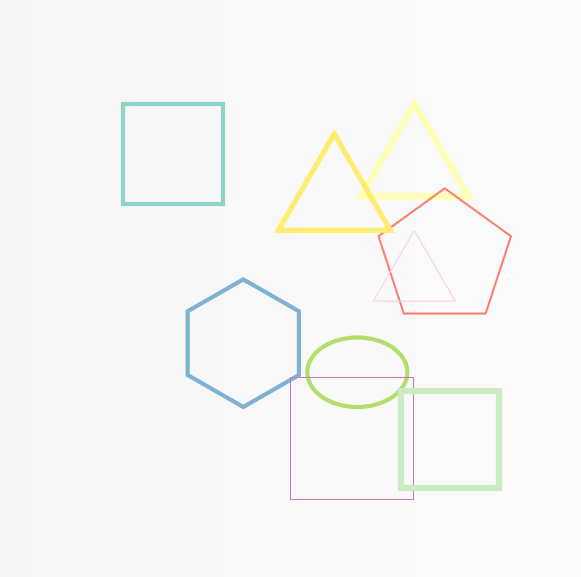[{"shape": "square", "thickness": 2, "radius": 0.43, "center": [0.298, 0.733]}, {"shape": "triangle", "thickness": 3, "radius": 0.53, "center": [0.713, 0.712]}, {"shape": "pentagon", "thickness": 1, "radius": 0.6, "center": [0.765, 0.553]}, {"shape": "hexagon", "thickness": 2, "radius": 0.55, "center": [0.419, 0.405]}, {"shape": "oval", "thickness": 2, "radius": 0.43, "center": [0.615, 0.355]}, {"shape": "triangle", "thickness": 0.5, "radius": 0.41, "center": [0.713, 0.518]}, {"shape": "square", "thickness": 0.5, "radius": 0.53, "center": [0.604, 0.24]}, {"shape": "square", "thickness": 3, "radius": 0.42, "center": [0.774, 0.238]}, {"shape": "triangle", "thickness": 2.5, "radius": 0.56, "center": [0.575, 0.656]}]